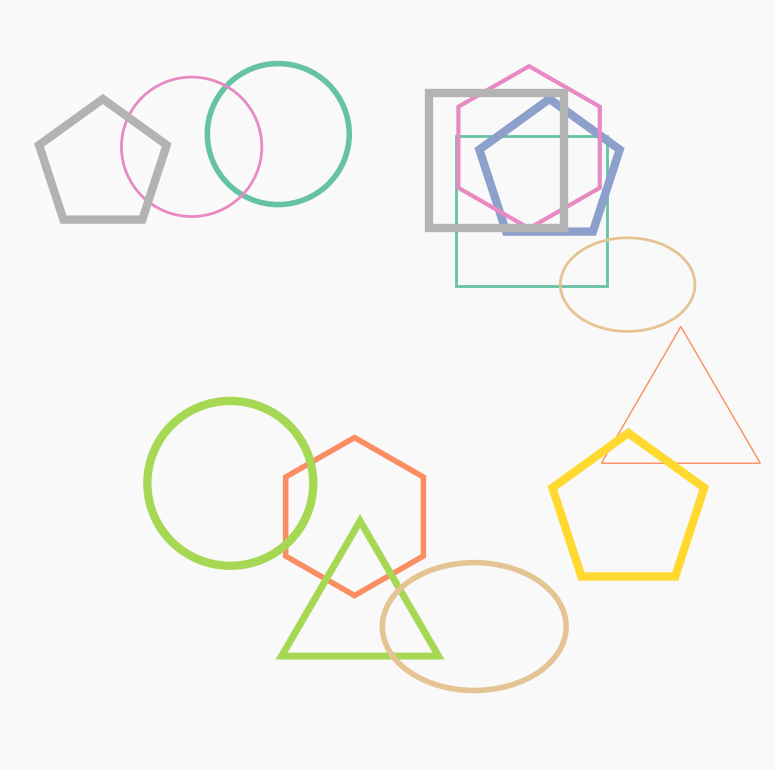[{"shape": "square", "thickness": 1, "radius": 0.49, "center": [0.686, 0.726]}, {"shape": "circle", "thickness": 2, "radius": 0.46, "center": [0.359, 0.826]}, {"shape": "hexagon", "thickness": 2, "radius": 0.51, "center": [0.457, 0.329]}, {"shape": "triangle", "thickness": 0.5, "radius": 0.59, "center": [0.879, 0.458]}, {"shape": "pentagon", "thickness": 3, "radius": 0.48, "center": [0.709, 0.776]}, {"shape": "hexagon", "thickness": 1.5, "radius": 0.53, "center": [0.683, 0.809]}, {"shape": "circle", "thickness": 1, "radius": 0.45, "center": [0.247, 0.809]}, {"shape": "triangle", "thickness": 2.5, "radius": 0.58, "center": [0.465, 0.206]}, {"shape": "circle", "thickness": 3, "radius": 0.54, "center": [0.297, 0.372]}, {"shape": "pentagon", "thickness": 3, "radius": 0.51, "center": [0.811, 0.335]}, {"shape": "oval", "thickness": 1, "radius": 0.43, "center": [0.81, 0.63]}, {"shape": "oval", "thickness": 2, "radius": 0.59, "center": [0.612, 0.186]}, {"shape": "pentagon", "thickness": 3, "radius": 0.43, "center": [0.133, 0.785]}, {"shape": "square", "thickness": 3, "radius": 0.44, "center": [0.641, 0.791]}]